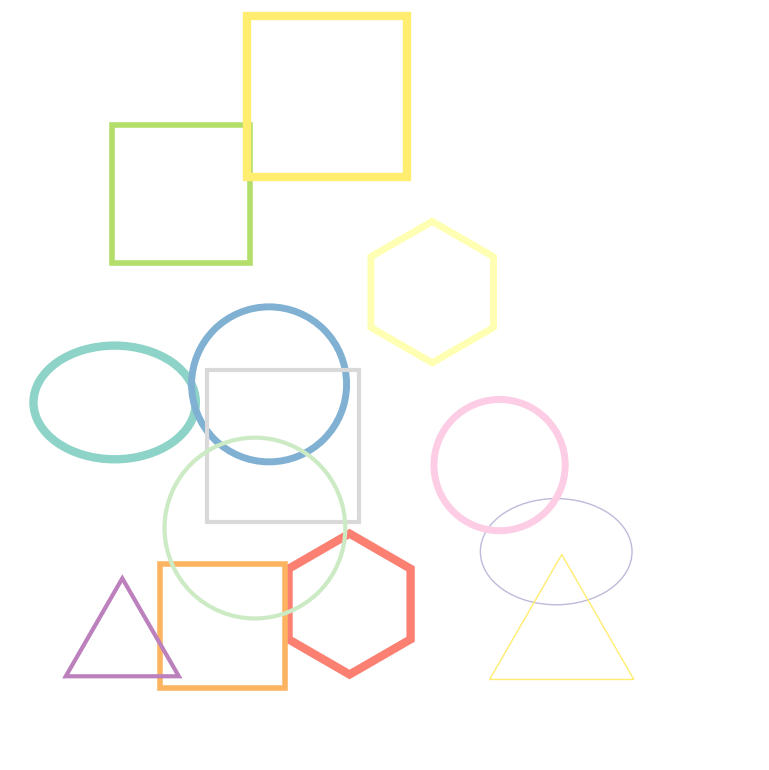[{"shape": "oval", "thickness": 3, "radius": 0.53, "center": [0.149, 0.477]}, {"shape": "hexagon", "thickness": 2.5, "radius": 0.46, "center": [0.561, 0.621]}, {"shape": "oval", "thickness": 0.5, "radius": 0.49, "center": [0.722, 0.284]}, {"shape": "hexagon", "thickness": 3, "radius": 0.46, "center": [0.454, 0.216]}, {"shape": "circle", "thickness": 2.5, "radius": 0.5, "center": [0.349, 0.501]}, {"shape": "square", "thickness": 2, "radius": 0.4, "center": [0.289, 0.187]}, {"shape": "square", "thickness": 2, "radius": 0.45, "center": [0.236, 0.749]}, {"shape": "circle", "thickness": 2.5, "radius": 0.43, "center": [0.649, 0.396]}, {"shape": "square", "thickness": 1.5, "radius": 0.49, "center": [0.368, 0.421]}, {"shape": "triangle", "thickness": 1.5, "radius": 0.42, "center": [0.159, 0.164]}, {"shape": "circle", "thickness": 1.5, "radius": 0.59, "center": [0.331, 0.314]}, {"shape": "square", "thickness": 3, "radius": 0.52, "center": [0.424, 0.875]}, {"shape": "triangle", "thickness": 0.5, "radius": 0.54, "center": [0.73, 0.172]}]